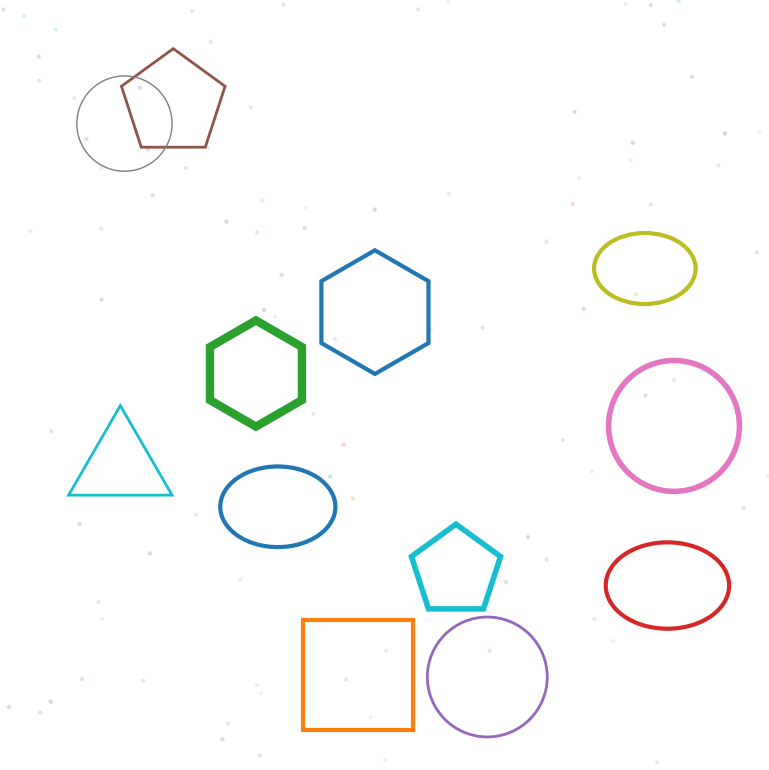[{"shape": "hexagon", "thickness": 1.5, "radius": 0.4, "center": [0.487, 0.595]}, {"shape": "oval", "thickness": 1.5, "radius": 0.37, "center": [0.361, 0.342]}, {"shape": "square", "thickness": 1.5, "radius": 0.36, "center": [0.465, 0.123]}, {"shape": "hexagon", "thickness": 3, "radius": 0.34, "center": [0.332, 0.515]}, {"shape": "oval", "thickness": 1.5, "radius": 0.4, "center": [0.867, 0.24]}, {"shape": "circle", "thickness": 1, "radius": 0.39, "center": [0.633, 0.121]}, {"shape": "pentagon", "thickness": 1, "radius": 0.35, "center": [0.225, 0.866]}, {"shape": "circle", "thickness": 2, "radius": 0.42, "center": [0.875, 0.447]}, {"shape": "circle", "thickness": 0.5, "radius": 0.31, "center": [0.162, 0.839]}, {"shape": "oval", "thickness": 1.5, "radius": 0.33, "center": [0.837, 0.651]}, {"shape": "pentagon", "thickness": 2, "radius": 0.3, "center": [0.592, 0.258]}, {"shape": "triangle", "thickness": 1, "radius": 0.39, "center": [0.156, 0.396]}]